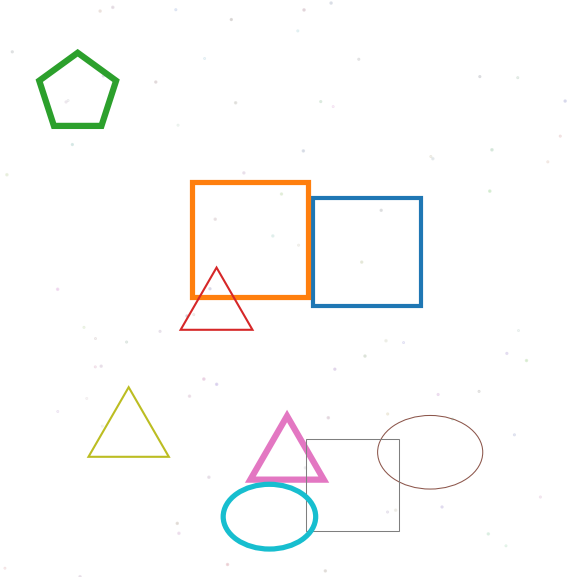[{"shape": "square", "thickness": 2, "radius": 0.47, "center": [0.636, 0.563]}, {"shape": "square", "thickness": 2.5, "radius": 0.5, "center": [0.433, 0.584]}, {"shape": "pentagon", "thickness": 3, "radius": 0.35, "center": [0.135, 0.838]}, {"shape": "triangle", "thickness": 1, "radius": 0.36, "center": [0.375, 0.464]}, {"shape": "oval", "thickness": 0.5, "radius": 0.46, "center": [0.745, 0.216]}, {"shape": "triangle", "thickness": 3, "radius": 0.37, "center": [0.497, 0.205]}, {"shape": "square", "thickness": 0.5, "radius": 0.4, "center": [0.61, 0.159]}, {"shape": "triangle", "thickness": 1, "radius": 0.4, "center": [0.223, 0.248]}, {"shape": "oval", "thickness": 2.5, "radius": 0.4, "center": [0.467, 0.104]}]